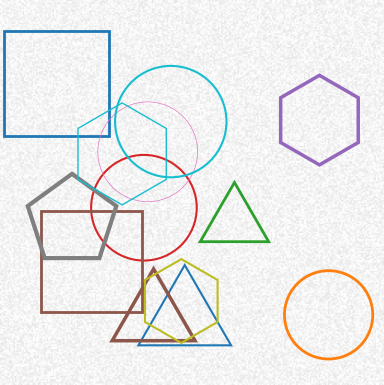[{"shape": "square", "thickness": 2, "radius": 0.68, "center": [0.147, 0.782]}, {"shape": "triangle", "thickness": 1.5, "radius": 0.69, "center": [0.48, 0.173]}, {"shape": "circle", "thickness": 2, "radius": 0.57, "center": [0.854, 0.182]}, {"shape": "triangle", "thickness": 2, "radius": 0.51, "center": [0.609, 0.424]}, {"shape": "circle", "thickness": 1.5, "radius": 0.69, "center": [0.374, 0.46]}, {"shape": "hexagon", "thickness": 2.5, "radius": 0.58, "center": [0.83, 0.688]}, {"shape": "square", "thickness": 2, "radius": 0.65, "center": [0.238, 0.321]}, {"shape": "triangle", "thickness": 2.5, "radius": 0.62, "center": [0.399, 0.177]}, {"shape": "circle", "thickness": 0.5, "radius": 0.65, "center": [0.384, 0.606]}, {"shape": "pentagon", "thickness": 3, "radius": 0.6, "center": [0.187, 0.427]}, {"shape": "hexagon", "thickness": 1.5, "radius": 0.54, "center": [0.471, 0.218]}, {"shape": "hexagon", "thickness": 1, "radius": 0.66, "center": [0.317, 0.6]}, {"shape": "circle", "thickness": 1.5, "radius": 0.72, "center": [0.444, 0.684]}]